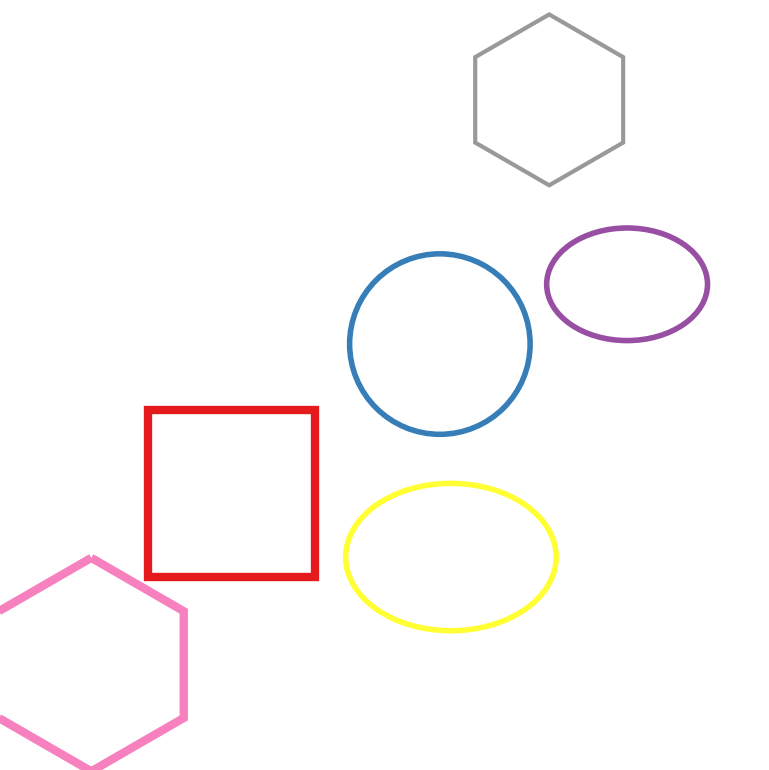[{"shape": "square", "thickness": 3, "radius": 0.54, "center": [0.301, 0.359]}, {"shape": "circle", "thickness": 2, "radius": 0.59, "center": [0.571, 0.553]}, {"shape": "oval", "thickness": 2, "radius": 0.52, "center": [0.814, 0.631]}, {"shape": "oval", "thickness": 2, "radius": 0.68, "center": [0.586, 0.277]}, {"shape": "hexagon", "thickness": 3, "radius": 0.69, "center": [0.119, 0.137]}, {"shape": "hexagon", "thickness": 1.5, "radius": 0.55, "center": [0.713, 0.87]}]